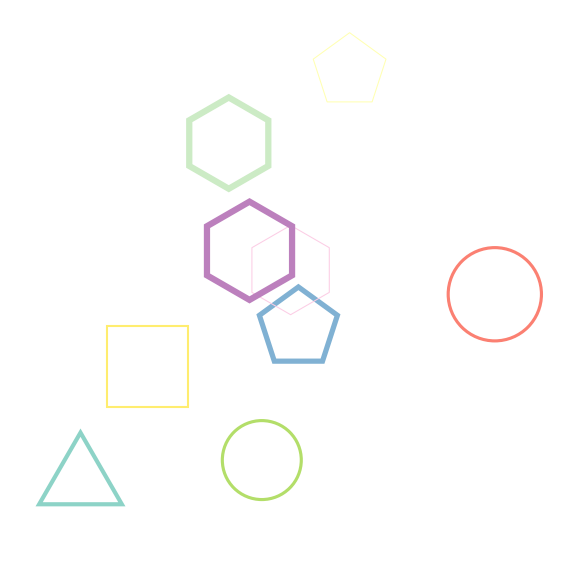[{"shape": "triangle", "thickness": 2, "radius": 0.41, "center": [0.139, 0.167]}, {"shape": "pentagon", "thickness": 0.5, "radius": 0.33, "center": [0.605, 0.876]}, {"shape": "circle", "thickness": 1.5, "radius": 0.4, "center": [0.857, 0.49]}, {"shape": "pentagon", "thickness": 2.5, "radius": 0.36, "center": [0.517, 0.431]}, {"shape": "circle", "thickness": 1.5, "radius": 0.34, "center": [0.453, 0.202]}, {"shape": "hexagon", "thickness": 0.5, "radius": 0.39, "center": [0.503, 0.532]}, {"shape": "hexagon", "thickness": 3, "radius": 0.43, "center": [0.432, 0.565]}, {"shape": "hexagon", "thickness": 3, "radius": 0.4, "center": [0.396, 0.751]}, {"shape": "square", "thickness": 1, "radius": 0.35, "center": [0.255, 0.365]}]